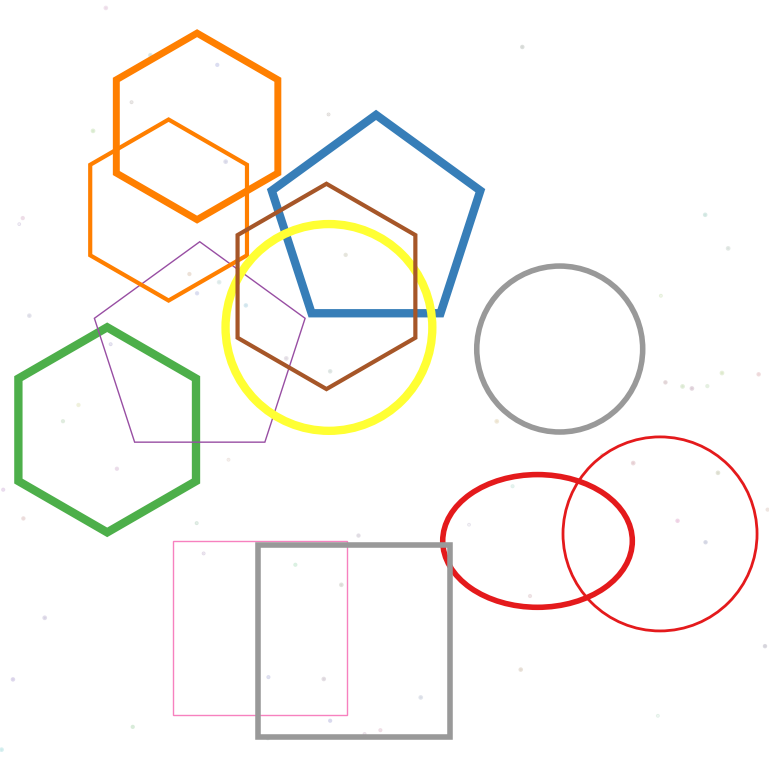[{"shape": "oval", "thickness": 2, "radius": 0.62, "center": [0.698, 0.297]}, {"shape": "circle", "thickness": 1, "radius": 0.63, "center": [0.857, 0.307]}, {"shape": "pentagon", "thickness": 3, "radius": 0.71, "center": [0.488, 0.708]}, {"shape": "hexagon", "thickness": 3, "radius": 0.67, "center": [0.139, 0.442]}, {"shape": "pentagon", "thickness": 0.5, "radius": 0.72, "center": [0.259, 0.542]}, {"shape": "hexagon", "thickness": 1.5, "radius": 0.59, "center": [0.219, 0.727]}, {"shape": "hexagon", "thickness": 2.5, "radius": 0.61, "center": [0.256, 0.836]}, {"shape": "circle", "thickness": 3, "radius": 0.67, "center": [0.427, 0.575]}, {"shape": "hexagon", "thickness": 1.5, "radius": 0.67, "center": [0.424, 0.628]}, {"shape": "square", "thickness": 0.5, "radius": 0.56, "center": [0.337, 0.184]}, {"shape": "square", "thickness": 2, "radius": 0.62, "center": [0.46, 0.167]}, {"shape": "circle", "thickness": 2, "radius": 0.54, "center": [0.727, 0.547]}]